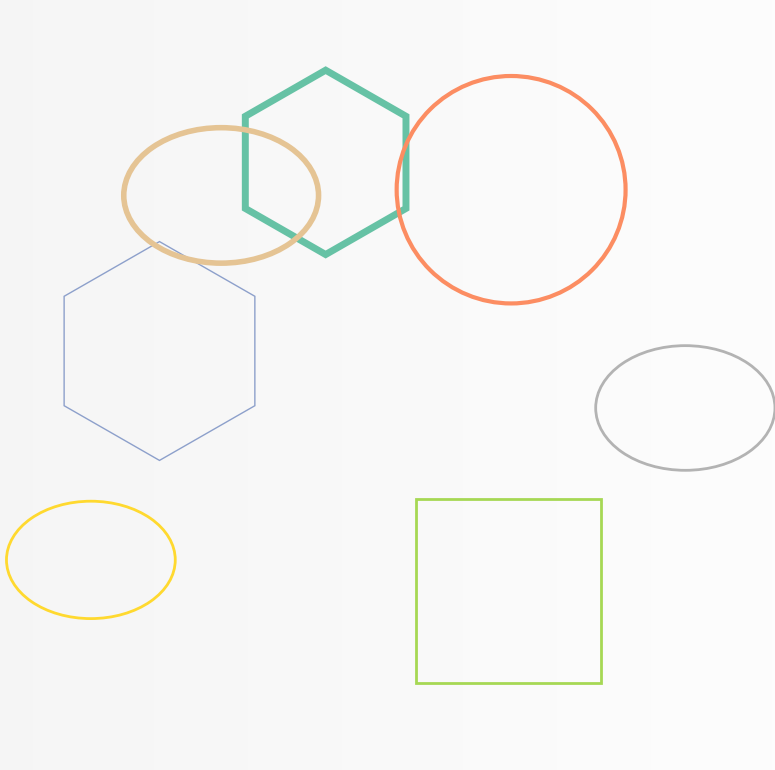[{"shape": "hexagon", "thickness": 2.5, "radius": 0.6, "center": [0.42, 0.789]}, {"shape": "circle", "thickness": 1.5, "radius": 0.74, "center": [0.66, 0.754]}, {"shape": "hexagon", "thickness": 0.5, "radius": 0.71, "center": [0.206, 0.544]}, {"shape": "square", "thickness": 1, "radius": 0.6, "center": [0.657, 0.233]}, {"shape": "oval", "thickness": 1, "radius": 0.54, "center": [0.117, 0.273]}, {"shape": "oval", "thickness": 2, "radius": 0.63, "center": [0.285, 0.746]}, {"shape": "oval", "thickness": 1, "radius": 0.58, "center": [0.884, 0.47]}]